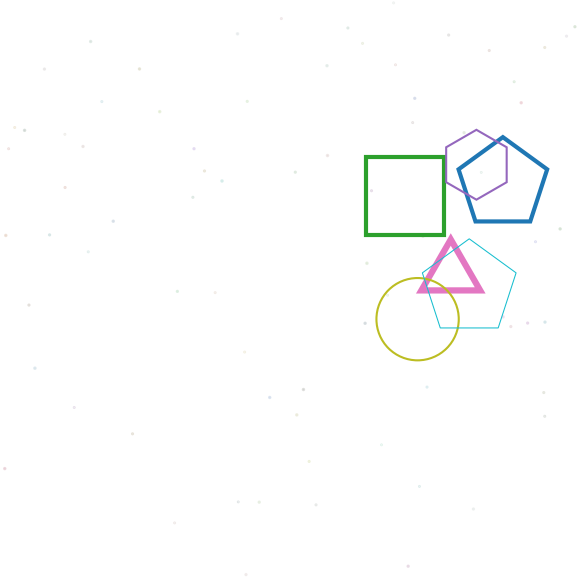[{"shape": "pentagon", "thickness": 2, "radius": 0.4, "center": [0.871, 0.681]}, {"shape": "square", "thickness": 2, "radius": 0.34, "center": [0.702, 0.659]}, {"shape": "hexagon", "thickness": 1, "radius": 0.3, "center": [0.825, 0.714]}, {"shape": "triangle", "thickness": 3, "radius": 0.29, "center": [0.781, 0.526]}, {"shape": "circle", "thickness": 1, "radius": 0.36, "center": [0.723, 0.446]}, {"shape": "pentagon", "thickness": 0.5, "radius": 0.43, "center": [0.813, 0.5]}]